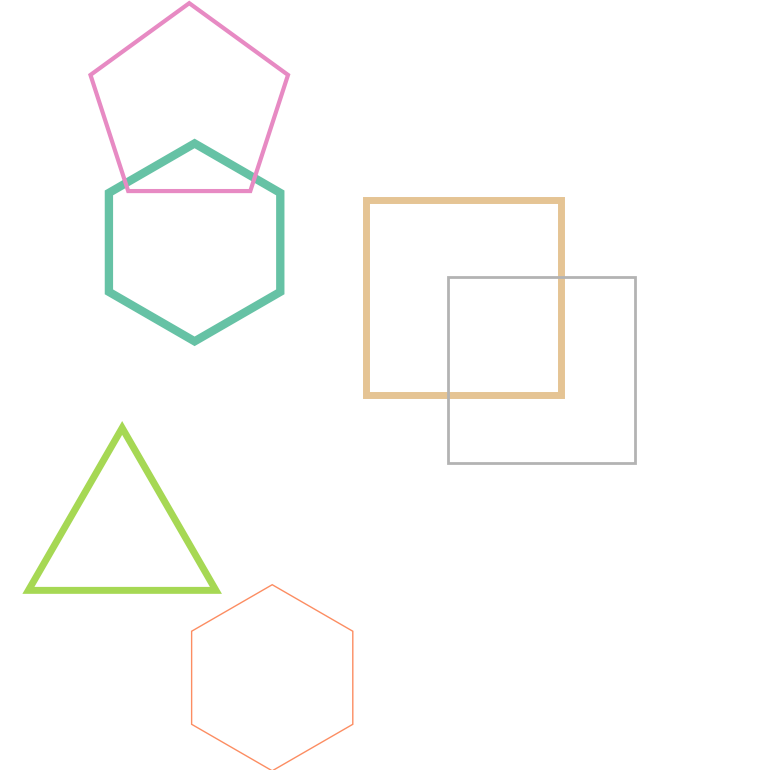[{"shape": "hexagon", "thickness": 3, "radius": 0.64, "center": [0.253, 0.685]}, {"shape": "hexagon", "thickness": 0.5, "radius": 0.6, "center": [0.354, 0.12]}, {"shape": "pentagon", "thickness": 1.5, "radius": 0.67, "center": [0.246, 0.861]}, {"shape": "triangle", "thickness": 2.5, "radius": 0.7, "center": [0.159, 0.304]}, {"shape": "square", "thickness": 2.5, "radius": 0.63, "center": [0.602, 0.614]}, {"shape": "square", "thickness": 1, "radius": 0.61, "center": [0.703, 0.52]}]